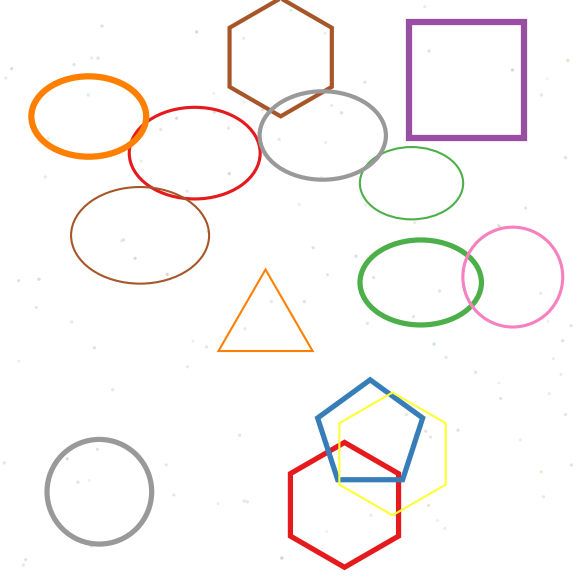[{"shape": "oval", "thickness": 1.5, "radius": 0.57, "center": [0.337, 0.734]}, {"shape": "hexagon", "thickness": 2.5, "radius": 0.54, "center": [0.597, 0.125]}, {"shape": "pentagon", "thickness": 2.5, "radius": 0.48, "center": [0.641, 0.246]}, {"shape": "oval", "thickness": 2.5, "radius": 0.53, "center": [0.729, 0.51]}, {"shape": "oval", "thickness": 1, "radius": 0.45, "center": [0.713, 0.682]}, {"shape": "square", "thickness": 3, "radius": 0.5, "center": [0.808, 0.861]}, {"shape": "triangle", "thickness": 1, "radius": 0.47, "center": [0.46, 0.438]}, {"shape": "oval", "thickness": 3, "radius": 0.5, "center": [0.154, 0.797]}, {"shape": "hexagon", "thickness": 1, "radius": 0.53, "center": [0.68, 0.213]}, {"shape": "hexagon", "thickness": 2, "radius": 0.51, "center": [0.486, 0.9]}, {"shape": "oval", "thickness": 1, "radius": 0.6, "center": [0.243, 0.592]}, {"shape": "circle", "thickness": 1.5, "radius": 0.43, "center": [0.888, 0.519]}, {"shape": "oval", "thickness": 2, "radius": 0.55, "center": [0.559, 0.765]}, {"shape": "circle", "thickness": 2.5, "radius": 0.45, "center": [0.172, 0.148]}]